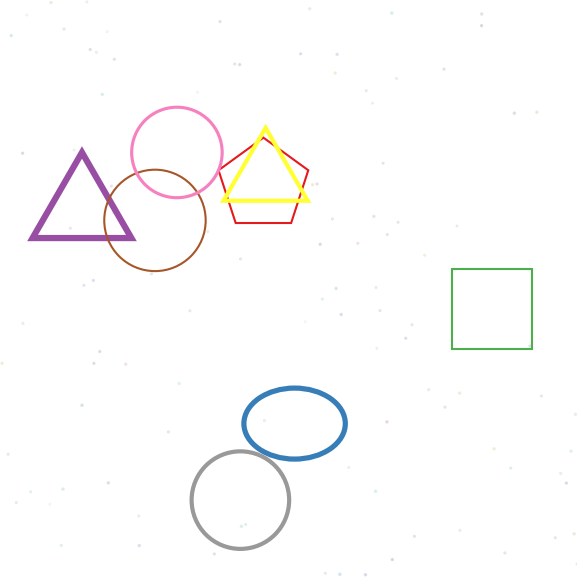[{"shape": "pentagon", "thickness": 1, "radius": 0.41, "center": [0.456, 0.679]}, {"shape": "oval", "thickness": 2.5, "radius": 0.44, "center": [0.51, 0.266]}, {"shape": "square", "thickness": 1, "radius": 0.34, "center": [0.852, 0.464]}, {"shape": "triangle", "thickness": 3, "radius": 0.49, "center": [0.142, 0.636]}, {"shape": "triangle", "thickness": 2, "radius": 0.42, "center": [0.46, 0.694]}, {"shape": "circle", "thickness": 1, "radius": 0.44, "center": [0.268, 0.617]}, {"shape": "circle", "thickness": 1.5, "radius": 0.39, "center": [0.306, 0.735]}, {"shape": "circle", "thickness": 2, "radius": 0.42, "center": [0.416, 0.133]}]